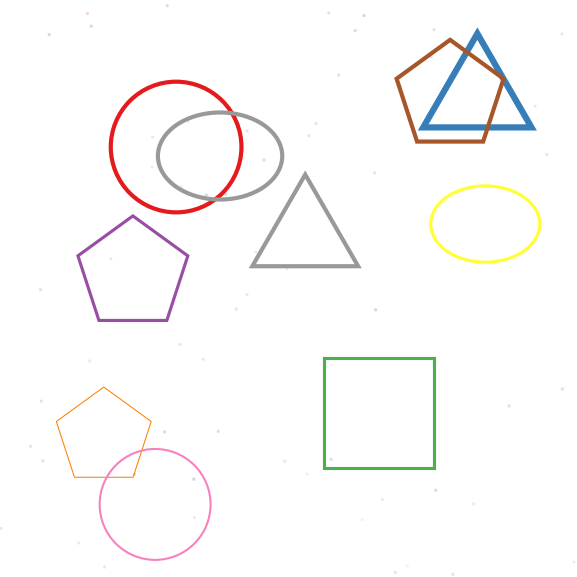[{"shape": "circle", "thickness": 2, "radius": 0.57, "center": [0.305, 0.745]}, {"shape": "triangle", "thickness": 3, "radius": 0.54, "center": [0.827, 0.833]}, {"shape": "square", "thickness": 1.5, "radius": 0.48, "center": [0.656, 0.284]}, {"shape": "pentagon", "thickness": 1.5, "radius": 0.5, "center": [0.23, 0.525]}, {"shape": "pentagon", "thickness": 0.5, "radius": 0.43, "center": [0.18, 0.243]}, {"shape": "oval", "thickness": 1.5, "radius": 0.47, "center": [0.84, 0.611]}, {"shape": "pentagon", "thickness": 2, "radius": 0.49, "center": [0.779, 0.833]}, {"shape": "circle", "thickness": 1, "radius": 0.48, "center": [0.269, 0.126]}, {"shape": "oval", "thickness": 2, "radius": 0.54, "center": [0.381, 0.729]}, {"shape": "triangle", "thickness": 2, "radius": 0.53, "center": [0.529, 0.591]}]